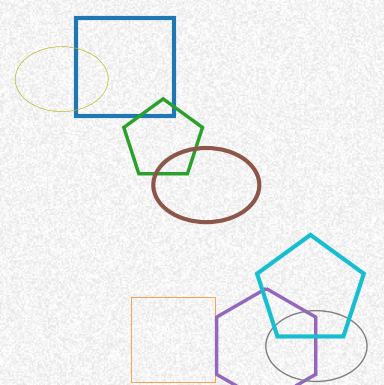[{"shape": "square", "thickness": 3, "radius": 0.64, "center": [0.324, 0.826]}, {"shape": "square", "thickness": 0.5, "radius": 0.55, "center": [0.45, 0.118]}, {"shape": "pentagon", "thickness": 2.5, "radius": 0.54, "center": [0.424, 0.636]}, {"shape": "hexagon", "thickness": 2.5, "radius": 0.74, "center": [0.691, 0.102]}, {"shape": "oval", "thickness": 3, "radius": 0.69, "center": [0.536, 0.519]}, {"shape": "oval", "thickness": 1, "radius": 0.66, "center": [0.822, 0.101]}, {"shape": "oval", "thickness": 0.5, "radius": 0.6, "center": [0.16, 0.794]}, {"shape": "pentagon", "thickness": 3, "radius": 0.73, "center": [0.806, 0.244]}]